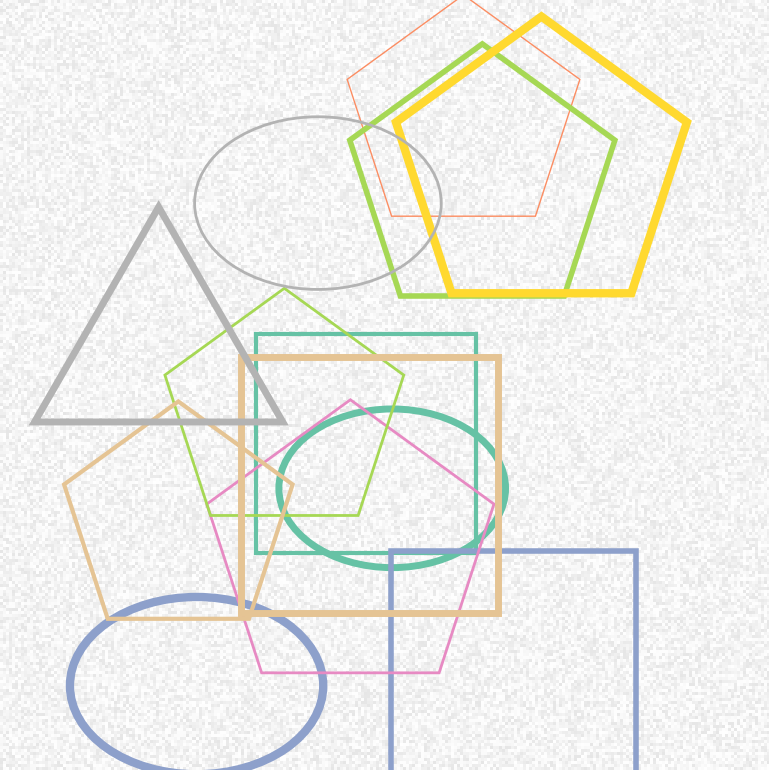[{"shape": "square", "thickness": 1.5, "radius": 0.71, "center": [0.475, 0.424]}, {"shape": "oval", "thickness": 2.5, "radius": 0.74, "center": [0.509, 0.366]}, {"shape": "pentagon", "thickness": 0.5, "radius": 0.79, "center": [0.602, 0.848]}, {"shape": "square", "thickness": 2, "radius": 0.79, "center": [0.667, 0.126]}, {"shape": "oval", "thickness": 3, "radius": 0.82, "center": [0.255, 0.11]}, {"shape": "pentagon", "thickness": 1, "radius": 0.98, "center": [0.455, 0.285]}, {"shape": "pentagon", "thickness": 1, "radius": 0.82, "center": [0.369, 0.462]}, {"shape": "pentagon", "thickness": 2, "radius": 0.9, "center": [0.626, 0.762]}, {"shape": "pentagon", "thickness": 3, "radius": 0.99, "center": [0.703, 0.78]}, {"shape": "square", "thickness": 2.5, "radius": 0.83, "center": [0.48, 0.37]}, {"shape": "pentagon", "thickness": 1.5, "radius": 0.78, "center": [0.232, 0.323]}, {"shape": "oval", "thickness": 1, "radius": 0.8, "center": [0.413, 0.736]}, {"shape": "triangle", "thickness": 2.5, "radius": 0.93, "center": [0.206, 0.545]}]